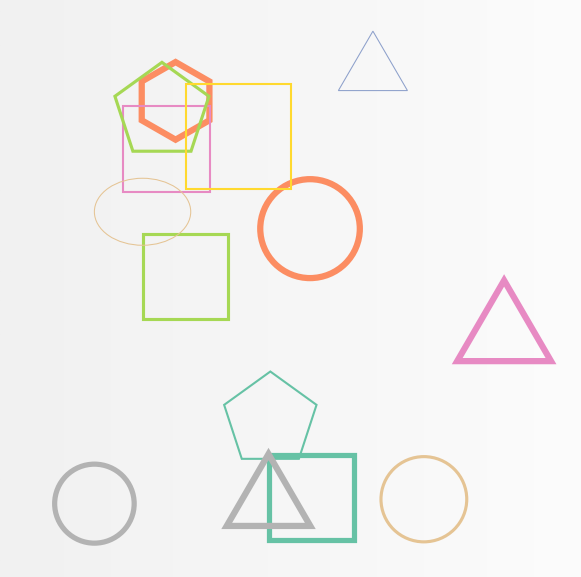[{"shape": "pentagon", "thickness": 1, "radius": 0.42, "center": [0.465, 0.272]}, {"shape": "square", "thickness": 2.5, "radius": 0.37, "center": [0.536, 0.138]}, {"shape": "circle", "thickness": 3, "radius": 0.43, "center": [0.533, 0.603]}, {"shape": "hexagon", "thickness": 3, "radius": 0.34, "center": [0.302, 0.824]}, {"shape": "triangle", "thickness": 0.5, "radius": 0.34, "center": [0.642, 0.877]}, {"shape": "square", "thickness": 1, "radius": 0.37, "center": [0.287, 0.742]}, {"shape": "triangle", "thickness": 3, "radius": 0.47, "center": [0.867, 0.42]}, {"shape": "pentagon", "thickness": 1.5, "radius": 0.43, "center": [0.279, 0.806]}, {"shape": "square", "thickness": 1.5, "radius": 0.37, "center": [0.319, 0.521]}, {"shape": "square", "thickness": 1, "radius": 0.45, "center": [0.41, 0.763]}, {"shape": "oval", "thickness": 0.5, "radius": 0.41, "center": [0.245, 0.632]}, {"shape": "circle", "thickness": 1.5, "radius": 0.37, "center": [0.729, 0.135]}, {"shape": "triangle", "thickness": 3, "radius": 0.42, "center": [0.462, 0.13]}, {"shape": "circle", "thickness": 2.5, "radius": 0.34, "center": [0.162, 0.127]}]